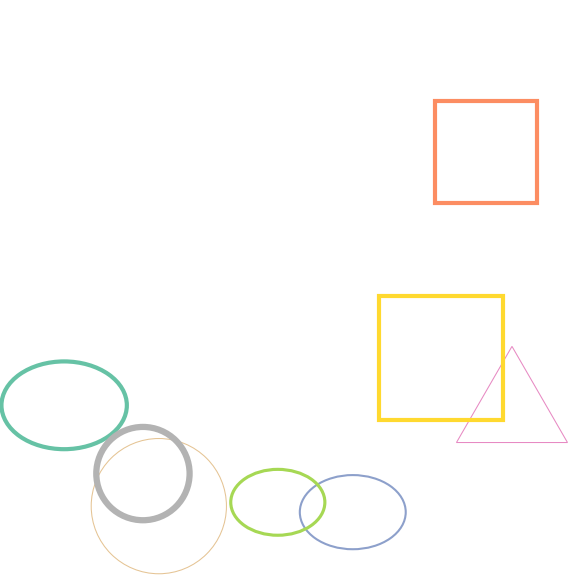[{"shape": "oval", "thickness": 2, "radius": 0.54, "center": [0.111, 0.297]}, {"shape": "square", "thickness": 2, "radius": 0.44, "center": [0.842, 0.736]}, {"shape": "oval", "thickness": 1, "radius": 0.46, "center": [0.611, 0.112]}, {"shape": "triangle", "thickness": 0.5, "radius": 0.55, "center": [0.887, 0.288]}, {"shape": "oval", "thickness": 1.5, "radius": 0.41, "center": [0.481, 0.129]}, {"shape": "square", "thickness": 2, "radius": 0.54, "center": [0.763, 0.379]}, {"shape": "circle", "thickness": 0.5, "radius": 0.59, "center": [0.275, 0.123]}, {"shape": "circle", "thickness": 3, "radius": 0.4, "center": [0.248, 0.179]}]